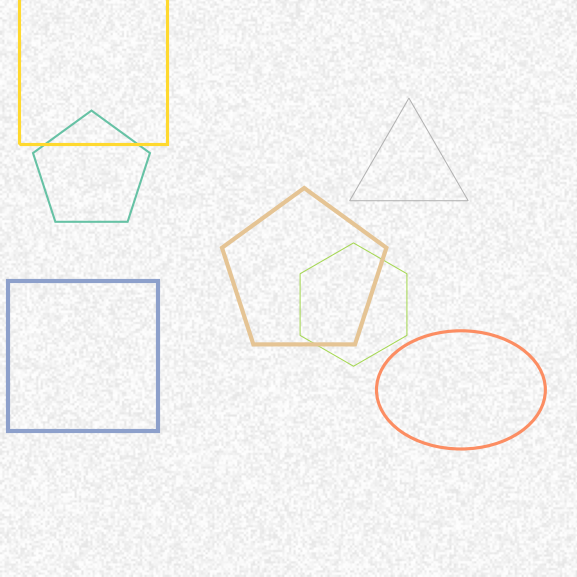[{"shape": "pentagon", "thickness": 1, "radius": 0.53, "center": [0.158, 0.701]}, {"shape": "oval", "thickness": 1.5, "radius": 0.73, "center": [0.798, 0.324]}, {"shape": "square", "thickness": 2, "radius": 0.65, "center": [0.143, 0.382]}, {"shape": "hexagon", "thickness": 0.5, "radius": 0.53, "center": [0.612, 0.472]}, {"shape": "square", "thickness": 1.5, "radius": 0.64, "center": [0.161, 0.878]}, {"shape": "pentagon", "thickness": 2, "radius": 0.75, "center": [0.527, 0.524]}, {"shape": "triangle", "thickness": 0.5, "radius": 0.59, "center": [0.708, 0.711]}]